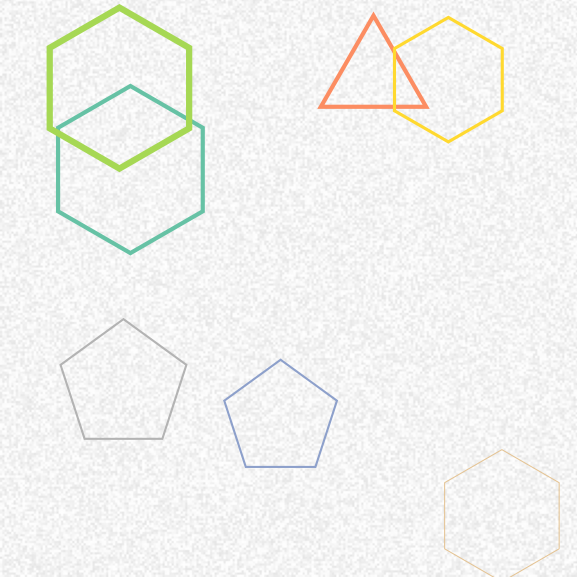[{"shape": "hexagon", "thickness": 2, "radius": 0.72, "center": [0.226, 0.706]}, {"shape": "triangle", "thickness": 2, "radius": 0.53, "center": [0.647, 0.867]}, {"shape": "pentagon", "thickness": 1, "radius": 0.51, "center": [0.486, 0.274]}, {"shape": "hexagon", "thickness": 3, "radius": 0.7, "center": [0.207, 0.847]}, {"shape": "hexagon", "thickness": 1.5, "radius": 0.54, "center": [0.776, 0.861]}, {"shape": "hexagon", "thickness": 0.5, "radius": 0.57, "center": [0.869, 0.106]}, {"shape": "pentagon", "thickness": 1, "radius": 0.57, "center": [0.214, 0.332]}]